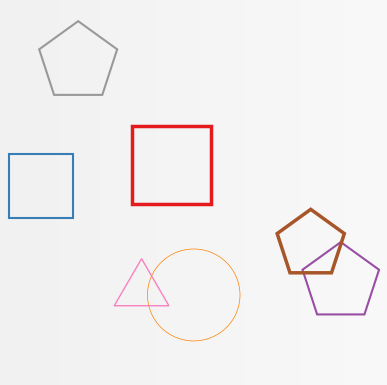[{"shape": "square", "thickness": 2.5, "radius": 0.51, "center": [0.443, 0.571]}, {"shape": "square", "thickness": 1.5, "radius": 0.42, "center": [0.106, 0.516]}, {"shape": "pentagon", "thickness": 1.5, "radius": 0.52, "center": [0.879, 0.267]}, {"shape": "circle", "thickness": 0.5, "radius": 0.6, "center": [0.5, 0.234]}, {"shape": "pentagon", "thickness": 2.5, "radius": 0.46, "center": [0.802, 0.365]}, {"shape": "triangle", "thickness": 1, "radius": 0.41, "center": [0.365, 0.247]}, {"shape": "pentagon", "thickness": 1.5, "radius": 0.53, "center": [0.202, 0.839]}]